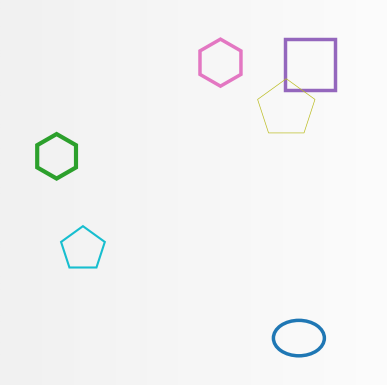[{"shape": "oval", "thickness": 2.5, "radius": 0.33, "center": [0.771, 0.122]}, {"shape": "hexagon", "thickness": 3, "radius": 0.29, "center": [0.146, 0.594]}, {"shape": "square", "thickness": 2.5, "radius": 0.33, "center": [0.8, 0.833]}, {"shape": "hexagon", "thickness": 2.5, "radius": 0.31, "center": [0.569, 0.837]}, {"shape": "pentagon", "thickness": 0.5, "radius": 0.39, "center": [0.739, 0.718]}, {"shape": "pentagon", "thickness": 1.5, "radius": 0.3, "center": [0.214, 0.353]}]